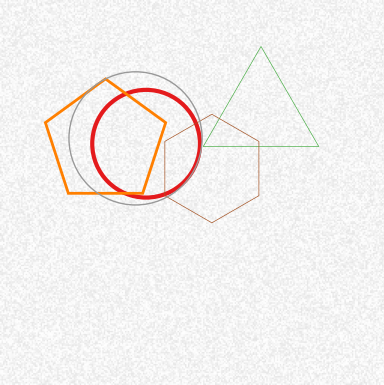[{"shape": "circle", "thickness": 3, "radius": 0.7, "center": [0.379, 0.627]}, {"shape": "triangle", "thickness": 0.5, "radius": 0.87, "center": [0.678, 0.706]}, {"shape": "pentagon", "thickness": 2, "radius": 0.82, "center": [0.274, 0.631]}, {"shape": "hexagon", "thickness": 0.5, "radius": 0.71, "center": [0.55, 0.562]}, {"shape": "circle", "thickness": 1, "radius": 0.86, "center": [0.352, 0.641]}]